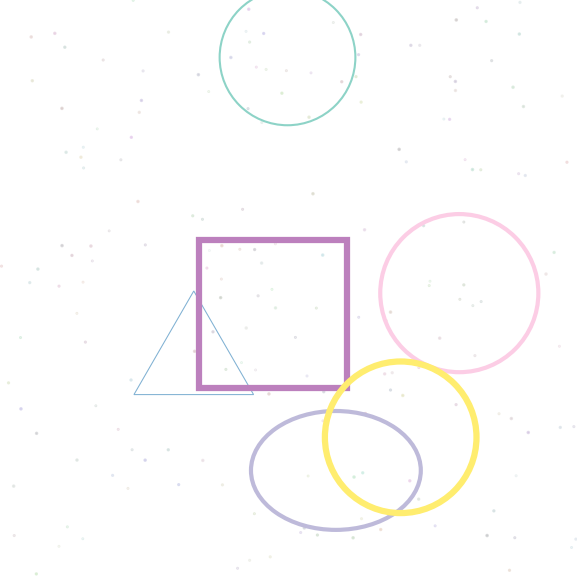[{"shape": "circle", "thickness": 1, "radius": 0.59, "center": [0.498, 0.9]}, {"shape": "oval", "thickness": 2, "radius": 0.74, "center": [0.582, 0.185]}, {"shape": "triangle", "thickness": 0.5, "radius": 0.6, "center": [0.336, 0.376]}, {"shape": "circle", "thickness": 2, "radius": 0.68, "center": [0.795, 0.492]}, {"shape": "square", "thickness": 3, "radius": 0.64, "center": [0.473, 0.455]}, {"shape": "circle", "thickness": 3, "radius": 0.66, "center": [0.694, 0.242]}]